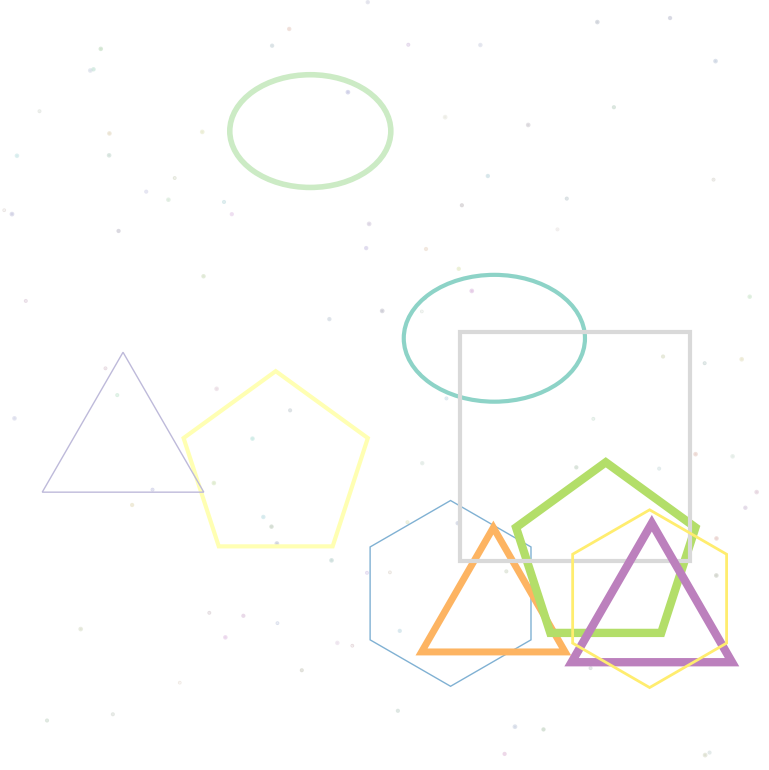[{"shape": "oval", "thickness": 1.5, "radius": 0.59, "center": [0.642, 0.561]}, {"shape": "pentagon", "thickness": 1.5, "radius": 0.63, "center": [0.358, 0.392]}, {"shape": "triangle", "thickness": 0.5, "radius": 0.61, "center": [0.16, 0.421]}, {"shape": "hexagon", "thickness": 0.5, "radius": 0.6, "center": [0.585, 0.229]}, {"shape": "triangle", "thickness": 2.5, "radius": 0.54, "center": [0.641, 0.207]}, {"shape": "pentagon", "thickness": 3, "radius": 0.61, "center": [0.787, 0.277]}, {"shape": "square", "thickness": 1.5, "radius": 0.75, "center": [0.746, 0.42]}, {"shape": "triangle", "thickness": 3, "radius": 0.6, "center": [0.847, 0.2]}, {"shape": "oval", "thickness": 2, "radius": 0.52, "center": [0.403, 0.83]}, {"shape": "hexagon", "thickness": 1, "radius": 0.58, "center": [0.844, 0.222]}]